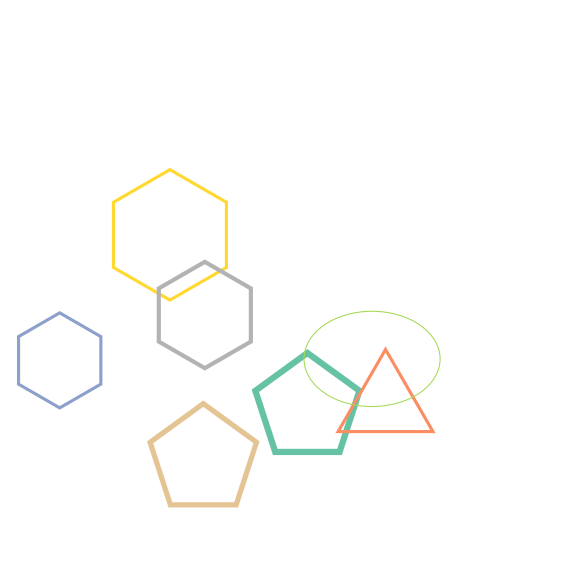[{"shape": "pentagon", "thickness": 3, "radius": 0.47, "center": [0.532, 0.293]}, {"shape": "triangle", "thickness": 1.5, "radius": 0.47, "center": [0.668, 0.299]}, {"shape": "hexagon", "thickness": 1.5, "radius": 0.41, "center": [0.103, 0.375]}, {"shape": "oval", "thickness": 0.5, "radius": 0.59, "center": [0.644, 0.378]}, {"shape": "hexagon", "thickness": 1.5, "radius": 0.56, "center": [0.294, 0.592]}, {"shape": "pentagon", "thickness": 2.5, "radius": 0.48, "center": [0.352, 0.203]}, {"shape": "hexagon", "thickness": 2, "radius": 0.46, "center": [0.355, 0.454]}]